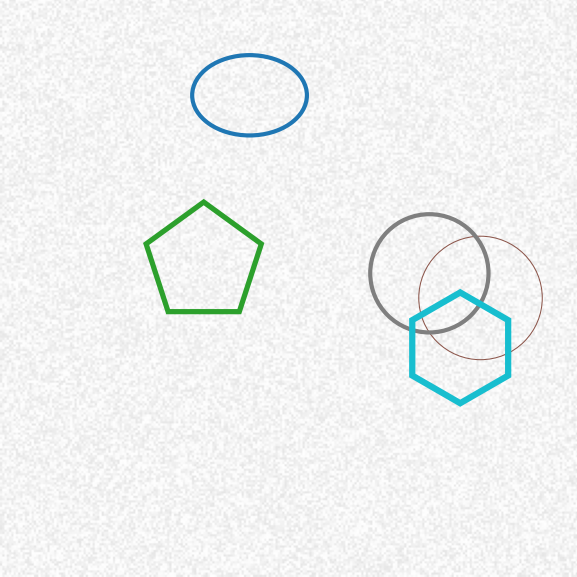[{"shape": "oval", "thickness": 2, "radius": 0.5, "center": [0.432, 0.834]}, {"shape": "pentagon", "thickness": 2.5, "radius": 0.52, "center": [0.353, 0.544]}, {"shape": "circle", "thickness": 0.5, "radius": 0.53, "center": [0.832, 0.483]}, {"shape": "circle", "thickness": 2, "radius": 0.51, "center": [0.744, 0.526]}, {"shape": "hexagon", "thickness": 3, "radius": 0.48, "center": [0.797, 0.397]}]